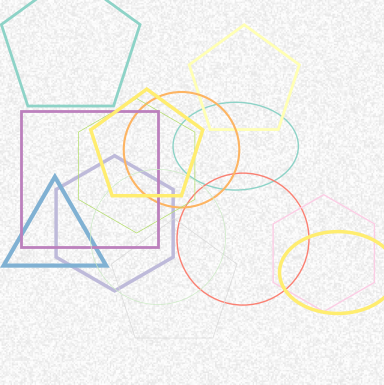[{"shape": "oval", "thickness": 1, "radius": 0.81, "center": [0.612, 0.62]}, {"shape": "pentagon", "thickness": 2, "radius": 0.95, "center": [0.184, 0.878]}, {"shape": "pentagon", "thickness": 2, "radius": 0.75, "center": [0.634, 0.785]}, {"shape": "hexagon", "thickness": 2.5, "radius": 0.88, "center": [0.298, 0.42]}, {"shape": "circle", "thickness": 1, "radius": 0.86, "center": [0.631, 0.379]}, {"shape": "triangle", "thickness": 3, "radius": 0.77, "center": [0.143, 0.387]}, {"shape": "circle", "thickness": 1.5, "radius": 0.75, "center": [0.471, 0.611]}, {"shape": "hexagon", "thickness": 0.5, "radius": 0.87, "center": [0.355, 0.569]}, {"shape": "hexagon", "thickness": 1, "radius": 0.76, "center": [0.841, 0.342]}, {"shape": "pentagon", "thickness": 0.5, "radius": 0.86, "center": [0.452, 0.261]}, {"shape": "square", "thickness": 2, "radius": 0.89, "center": [0.233, 0.535]}, {"shape": "circle", "thickness": 0.5, "radius": 0.88, "center": [0.41, 0.384]}, {"shape": "pentagon", "thickness": 2.5, "radius": 0.77, "center": [0.381, 0.615]}, {"shape": "oval", "thickness": 2.5, "radius": 0.76, "center": [0.878, 0.292]}]